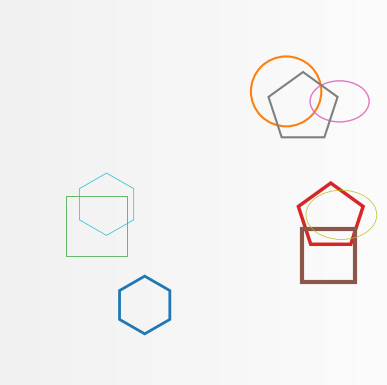[{"shape": "hexagon", "thickness": 2, "radius": 0.37, "center": [0.373, 0.208]}, {"shape": "circle", "thickness": 1.5, "radius": 0.45, "center": [0.738, 0.763]}, {"shape": "square", "thickness": 0.5, "radius": 0.39, "center": [0.25, 0.413]}, {"shape": "pentagon", "thickness": 2.5, "radius": 0.44, "center": [0.854, 0.437]}, {"shape": "square", "thickness": 3, "radius": 0.35, "center": [0.848, 0.336]}, {"shape": "oval", "thickness": 1, "radius": 0.38, "center": [0.876, 0.737]}, {"shape": "pentagon", "thickness": 1.5, "radius": 0.47, "center": [0.782, 0.719]}, {"shape": "oval", "thickness": 0.5, "radius": 0.46, "center": [0.881, 0.442]}, {"shape": "hexagon", "thickness": 0.5, "radius": 0.4, "center": [0.275, 0.47]}]